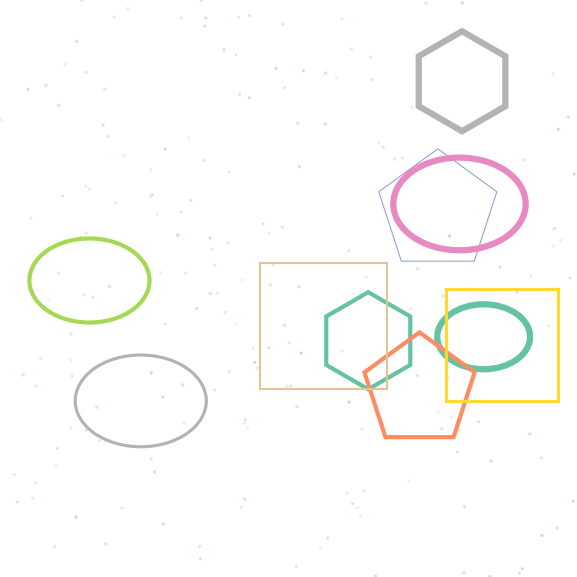[{"shape": "oval", "thickness": 3, "radius": 0.4, "center": [0.838, 0.416]}, {"shape": "hexagon", "thickness": 2, "radius": 0.42, "center": [0.638, 0.409]}, {"shape": "pentagon", "thickness": 2, "radius": 0.5, "center": [0.726, 0.323]}, {"shape": "pentagon", "thickness": 0.5, "radius": 0.54, "center": [0.758, 0.634]}, {"shape": "oval", "thickness": 3, "radius": 0.57, "center": [0.796, 0.646]}, {"shape": "oval", "thickness": 2, "radius": 0.52, "center": [0.155, 0.513]}, {"shape": "square", "thickness": 1.5, "radius": 0.49, "center": [0.869, 0.401]}, {"shape": "square", "thickness": 1, "radius": 0.55, "center": [0.56, 0.434]}, {"shape": "oval", "thickness": 1.5, "radius": 0.57, "center": [0.244, 0.305]}, {"shape": "hexagon", "thickness": 3, "radius": 0.43, "center": [0.8, 0.858]}]